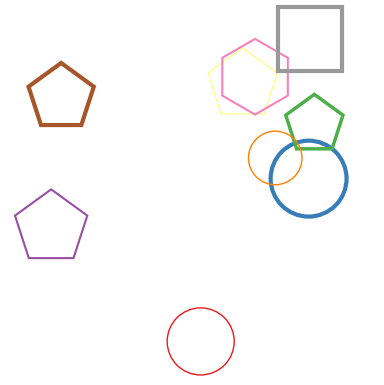[{"shape": "circle", "thickness": 1, "radius": 0.44, "center": [0.521, 0.113]}, {"shape": "circle", "thickness": 3, "radius": 0.49, "center": [0.802, 0.536]}, {"shape": "pentagon", "thickness": 2.5, "radius": 0.39, "center": [0.817, 0.677]}, {"shape": "pentagon", "thickness": 1.5, "radius": 0.49, "center": [0.133, 0.409]}, {"shape": "circle", "thickness": 1, "radius": 0.35, "center": [0.715, 0.59]}, {"shape": "pentagon", "thickness": 0.5, "radius": 0.47, "center": [0.63, 0.781]}, {"shape": "pentagon", "thickness": 3, "radius": 0.45, "center": [0.159, 0.747]}, {"shape": "hexagon", "thickness": 1.5, "radius": 0.49, "center": [0.663, 0.801]}, {"shape": "square", "thickness": 3, "radius": 0.42, "center": [0.805, 0.898]}]